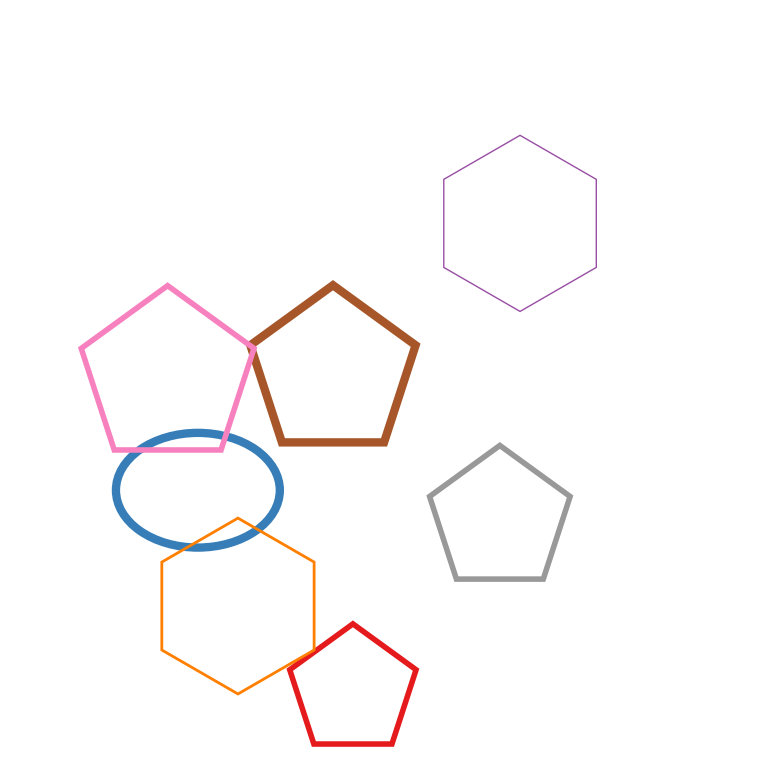[{"shape": "pentagon", "thickness": 2, "radius": 0.43, "center": [0.458, 0.104]}, {"shape": "oval", "thickness": 3, "radius": 0.53, "center": [0.257, 0.363]}, {"shape": "hexagon", "thickness": 0.5, "radius": 0.57, "center": [0.675, 0.71]}, {"shape": "hexagon", "thickness": 1, "radius": 0.57, "center": [0.309, 0.213]}, {"shape": "pentagon", "thickness": 3, "radius": 0.56, "center": [0.432, 0.517]}, {"shape": "pentagon", "thickness": 2, "radius": 0.59, "center": [0.218, 0.511]}, {"shape": "pentagon", "thickness": 2, "radius": 0.48, "center": [0.649, 0.326]}]